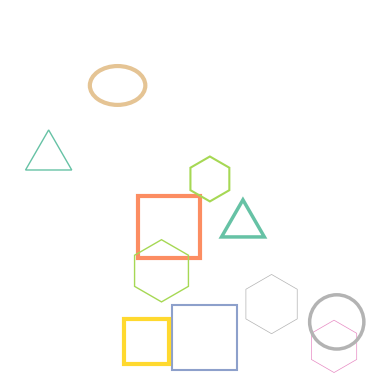[{"shape": "triangle", "thickness": 1, "radius": 0.35, "center": [0.126, 0.593]}, {"shape": "triangle", "thickness": 2.5, "radius": 0.32, "center": [0.631, 0.417]}, {"shape": "square", "thickness": 3, "radius": 0.4, "center": [0.438, 0.41]}, {"shape": "square", "thickness": 1.5, "radius": 0.42, "center": [0.531, 0.123]}, {"shape": "hexagon", "thickness": 0.5, "radius": 0.34, "center": [0.868, 0.1]}, {"shape": "hexagon", "thickness": 1, "radius": 0.4, "center": [0.419, 0.297]}, {"shape": "hexagon", "thickness": 1.5, "radius": 0.29, "center": [0.545, 0.535]}, {"shape": "square", "thickness": 3, "radius": 0.29, "center": [0.38, 0.113]}, {"shape": "oval", "thickness": 3, "radius": 0.36, "center": [0.305, 0.778]}, {"shape": "circle", "thickness": 2.5, "radius": 0.35, "center": [0.875, 0.164]}, {"shape": "hexagon", "thickness": 0.5, "radius": 0.38, "center": [0.705, 0.21]}]